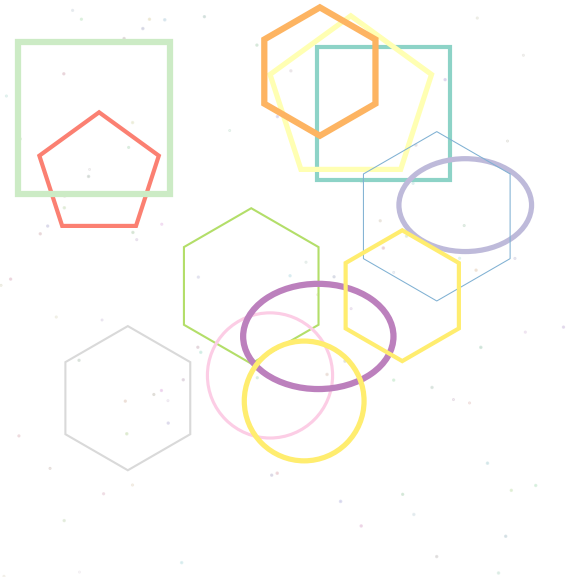[{"shape": "square", "thickness": 2, "radius": 0.58, "center": [0.664, 0.803]}, {"shape": "pentagon", "thickness": 2.5, "radius": 0.74, "center": [0.607, 0.825]}, {"shape": "oval", "thickness": 2.5, "radius": 0.57, "center": [0.806, 0.644]}, {"shape": "pentagon", "thickness": 2, "radius": 0.54, "center": [0.172, 0.696]}, {"shape": "hexagon", "thickness": 0.5, "radius": 0.73, "center": [0.756, 0.625]}, {"shape": "hexagon", "thickness": 3, "radius": 0.56, "center": [0.554, 0.875]}, {"shape": "hexagon", "thickness": 1, "radius": 0.67, "center": [0.435, 0.504]}, {"shape": "circle", "thickness": 1.5, "radius": 0.54, "center": [0.468, 0.349]}, {"shape": "hexagon", "thickness": 1, "radius": 0.62, "center": [0.221, 0.31]}, {"shape": "oval", "thickness": 3, "radius": 0.65, "center": [0.551, 0.417]}, {"shape": "square", "thickness": 3, "radius": 0.66, "center": [0.163, 0.795]}, {"shape": "circle", "thickness": 2.5, "radius": 0.52, "center": [0.527, 0.305]}, {"shape": "hexagon", "thickness": 2, "radius": 0.57, "center": [0.697, 0.487]}]